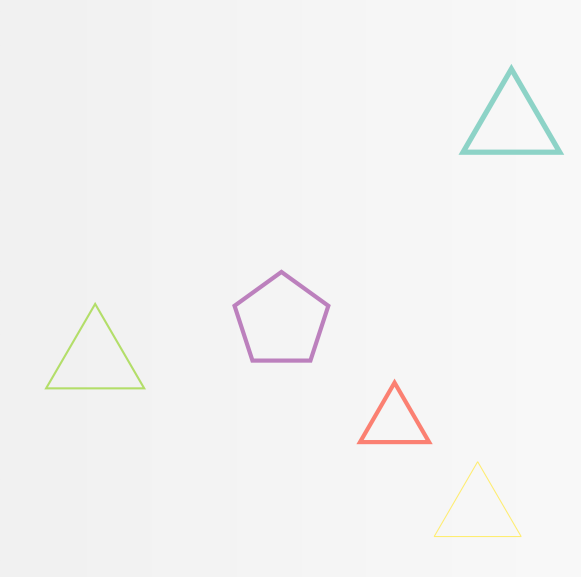[{"shape": "triangle", "thickness": 2.5, "radius": 0.48, "center": [0.88, 0.784]}, {"shape": "triangle", "thickness": 2, "radius": 0.34, "center": [0.679, 0.268]}, {"shape": "triangle", "thickness": 1, "radius": 0.49, "center": [0.164, 0.375]}, {"shape": "pentagon", "thickness": 2, "radius": 0.42, "center": [0.484, 0.443]}, {"shape": "triangle", "thickness": 0.5, "radius": 0.43, "center": [0.822, 0.113]}]